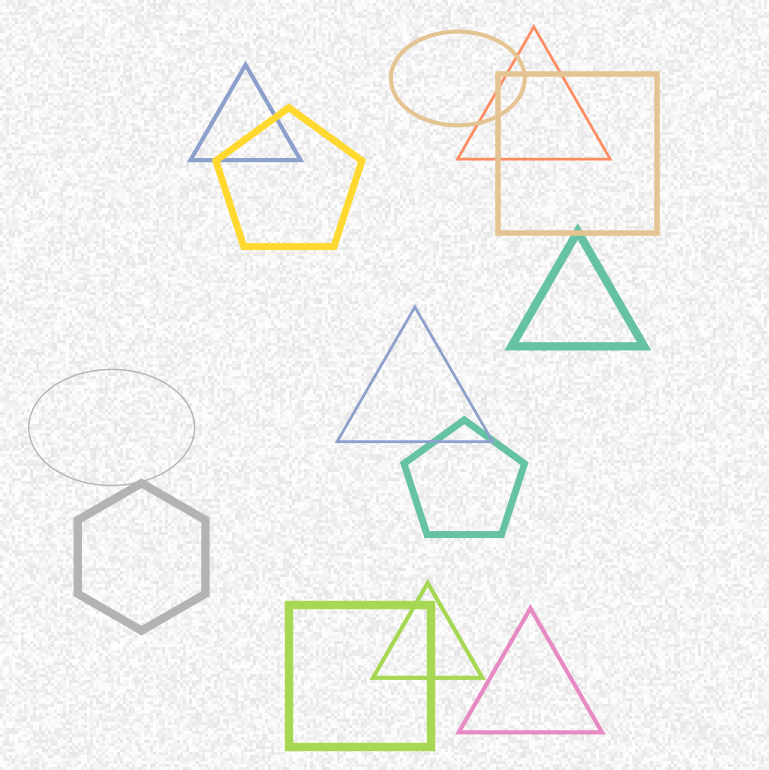[{"shape": "pentagon", "thickness": 2.5, "radius": 0.41, "center": [0.603, 0.372]}, {"shape": "triangle", "thickness": 3, "radius": 0.5, "center": [0.75, 0.6]}, {"shape": "triangle", "thickness": 1, "radius": 0.57, "center": [0.693, 0.851]}, {"shape": "triangle", "thickness": 1.5, "radius": 0.41, "center": [0.319, 0.833]}, {"shape": "triangle", "thickness": 1, "radius": 0.58, "center": [0.539, 0.485]}, {"shape": "triangle", "thickness": 1.5, "radius": 0.54, "center": [0.689, 0.103]}, {"shape": "triangle", "thickness": 1.5, "radius": 0.41, "center": [0.555, 0.161]}, {"shape": "square", "thickness": 3, "radius": 0.46, "center": [0.467, 0.122]}, {"shape": "pentagon", "thickness": 2.5, "radius": 0.5, "center": [0.375, 0.76]}, {"shape": "oval", "thickness": 1.5, "radius": 0.43, "center": [0.595, 0.898]}, {"shape": "square", "thickness": 2, "radius": 0.52, "center": [0.75, 0.801]}, {"shape": "oval", "thickness": 0.5, "radius": 0.54, "center": [0.145, 0.445]}, {"shape": "hexagon", "thickness": 3, "radius": 0.48, "center": [0.184, 0.277]}]